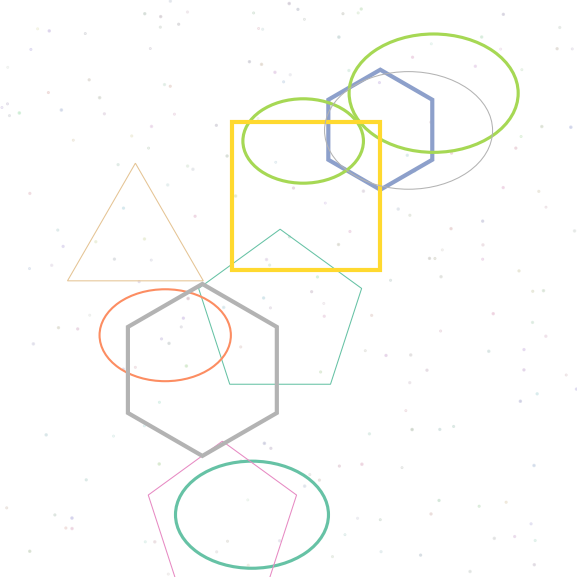[{"shape": "oval", "thickness": 1.5, "radius": 0.66, "center": [0.436, 0.108]}, {"shape": "pentagon", "thickness": 0.5, "radius": 0.74, "center": [0.485, 0.454]}, {"shape": "oval", "thickness": 1, "radius": 0.57, "center": [0.286, 0.419]}, {"shape": "hexagon", "thickness": 2, "radius": 0.52, "center": [0.659, 0.774]}, {"shape": "pentagon", "thickness": 0.5, "radius": 0.68, "center": [0.385, 0.1]}, {"shape": "oval", "thickness": 1.5, "radius": 0.73, "center": [0.751, 0.838]}, {"shape": "oval", "thickness": 1.5, "radius": 0.52, "center": [0.525, 0.755]}, {"shape": "square", "thickness": 2, "radius": 0.64, "center": [0.53, 0.66]}, {"shape": "triangle", "thickness": 0.5, "radius": 0.68, "center": [0.234, 0.581]}, {"shape": "hexagon", "thickness": 2, "radius": 0.74, "center": [0.35, 0.359]}, {"shape": "oval", "thickness": 0.5, "radius": 0.73, "center": [0.707, 0.773]}]